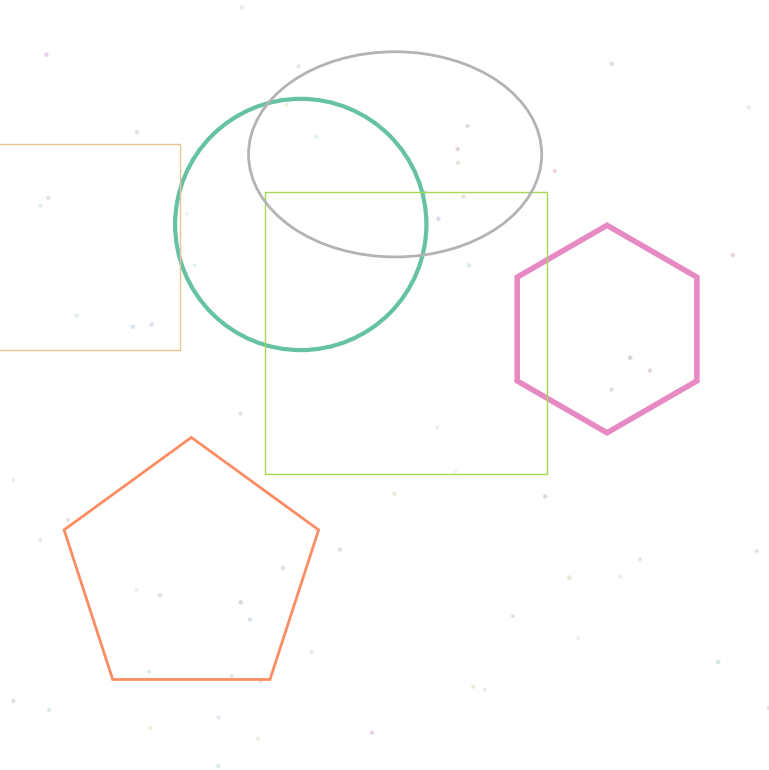[{"shape": "circle", "thickness": 1.5, "radius": 0.82, "center": [0.391, 0.708]}, {"shape": "pentagon", "thickness": 1, "radius": 0.87, "center": [0.249, 0.258]}, {"shape": "hexagon", "thickness": 2, "radius": 0.67, "center": [0.788, 0.573]}, {"shape": "square", "thickness": 0.5, "radius": 0.92, "center": [0.528, 0.567]}, {"shape": "square", "thickness": 0.5, "radius": 0.67, "center": [0.1, 0.679]}, {"shape": "oval", "thickness": 1, "radius": 0.95, "center": [0.513, 0.8]}]